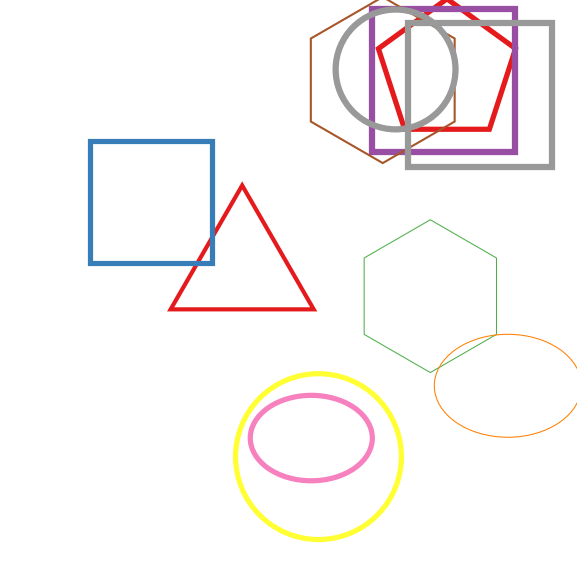[{"shape": "triangle", "thickness": 2, "radius": 0.72, "center": [0.419, 0.535]}, {"shape": "pentagon", "thickness": 2.5, "radius": 0.62, "center": [0.774, 0.876]}, {"shape": "square", "thickness": 2.5, "radius": 0.53, "center": [0.262, 0.65]}, {"shape": "hexagon", "thickness": 0.5, "radius": 0.66, "center": [0.745, 0.486]}, {"shape": "square", "thickness": 3, "radius": 0.62, "center": [0.767, 0.86]}, {"shape": "oval", "thickness": 0.5, "radius": 0.64, "center": [0.879, 0.331]}, {"shape": "circle", "thickness": 2.5, "radius": 0.72, "center": [0.551, 0.208]}, {"shape": "hexagon", "thickness": 1, "radius": 0.72, "center": [0.663, 0.861]}, {"shape": "oval", "thickness": 2.5, "radius": 0.53, "center": [0.539, 0.241]}, {"shape": "square", "thickness": 3, "radius": 0.62, "center": [0.831, 0.835]}, {"shape": "circle", "thickness": 3, "radius": 0.52, "center": [0.685, 0.879]}]